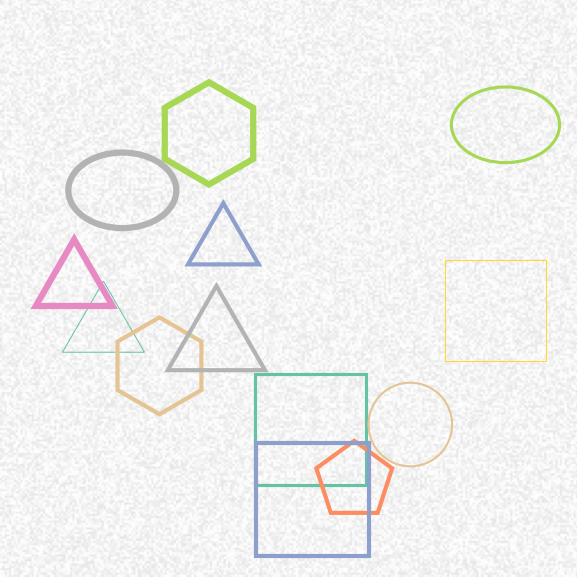[{"shape": "triangle", "thickness": 0.5, "radius": 0.41, "center": [0.179, 0.43]}, {"shape": "square", "thickness": 1.5, "radius": 0.48, "center": [0.538, 0.256]}, {"shape": "pentagon", "thickness": 2, "radius": 0.35, "center": [0.613, 0.167]}, {"shape": "square", "thickness": 2, "radius": 0.49, "center": [0.541, 0.134]}, {"shape": "triangle", "thickness": 2, "radius": 0.35, "center": [0.387, 0.577]}, {"shape": "triangle", "thickness": 3, "radius": 0.38, "center": [0.128, 0.508]}, {"shape": "oval", "thickness": 1.5, "radius": 0.47, "center": [0.875, 0.783]}, {"shape": "hexagon", "thickness": 3, "radius": 0.44, "center": [0.362, 0.768]}, {"shape": "square", "thickness": 0.5, "radius": 0.44, "center": [0.858, 0.462]}, {"shape": "circle", "thickness": 1, "radius": 0.36, "center": [0.71, 0.264]}, {"shape": "hexagon", "thickness": 2, "radius": 0.42, "center": [0.276, 0.366]}, {"shape": "oval", "thickness": 3, "radius": 0.47, "center": [0.212, 0.67]}, {"shape": "triangle", "thickness": 2, "radius": 0.49, "center": [0.375, 0.407]}]